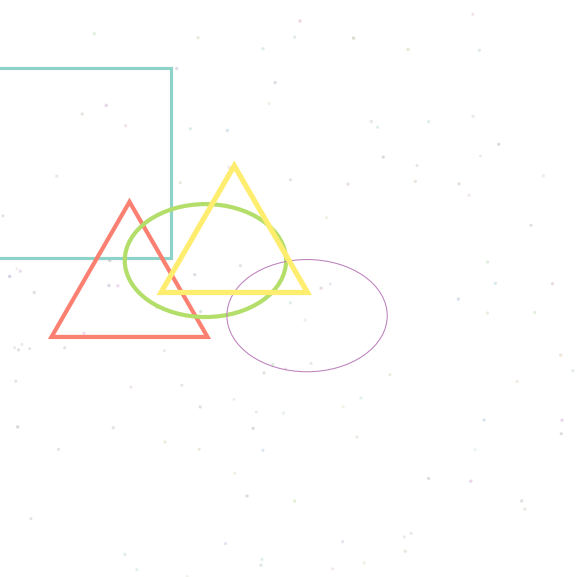[{"shape": "square", "thickness": 1.5, "radius": 0.82, "center": [0.131, 0.717]}, {"shape": "triangle", "thickness": 2, "radius": 0.78, "center": [0.224, 0.494]}, {"shape": "oval", "thickness": 2, "radius": 0.7, "center": [0.356, 0.548]}, {"shape": "oval", "thickness": 0.5, "radius": 0.69, "center": [0.532, 0.453]}, {"shape": "triangle", "thickness": 2.5, "radius": 0.73, "center": [0.406, 0.566]}]